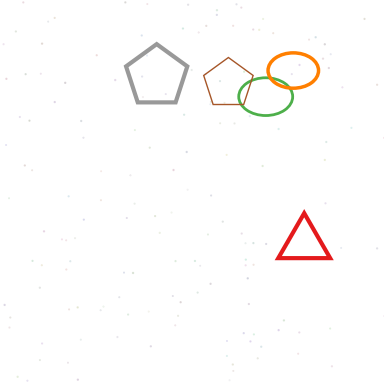[{"shape": "triangle", "thickness": 3, "radius": 0.39, "center": [0.79, 0.368]}, {"shape": "oval", "thickness": 2, "radius": 0.35, "center": [0.69, 0.749]}, {"shape": "oval", "thickness": 2.5, "radius": 0.33, "center": [0.762, 0.817]}, {"shape": "pentagon", "thickness": 1, "radius": 0.34, "center": [0.593, 0.783]}, {"shape": "pentagon", "thickness": 3, "radius": 0.42, "center": [0.407, 0.802]}]